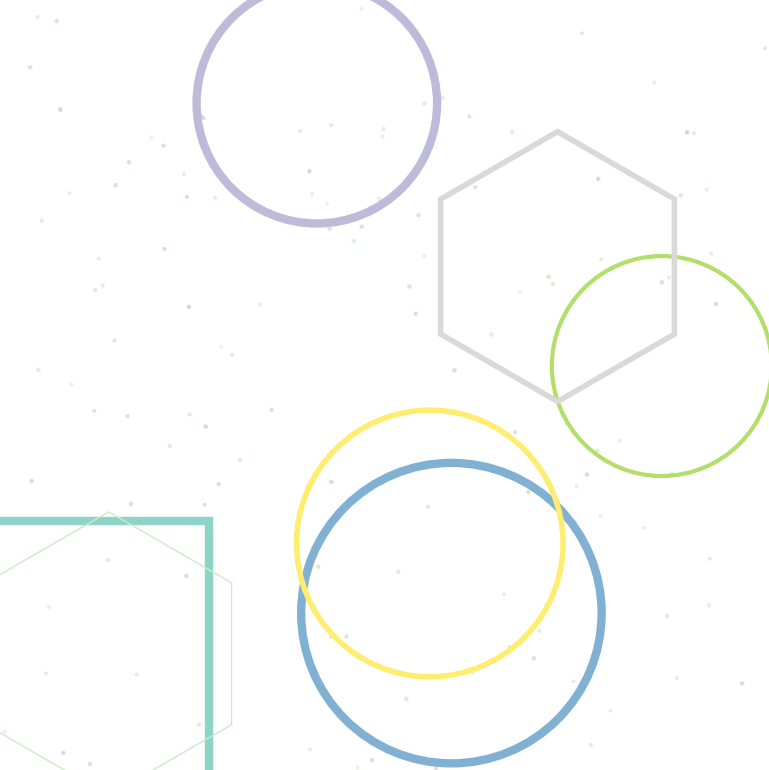[{"shape": "square", "thickness": 3, "radius": 0.83, "center": [0.105, 0.157]}, {"shape": "circle", "thickness": 3, "radius": 0.78, "center": [0.411, 0.866]}, {"shape": "circle", "thickness": 3, "radius": 0.98, "center": [0.586, 0.204]}, {"shape": "circle", "thickness": 1.5, "radius": 0.71, "center": [0.859, 0.525]}, {"shape": "hexagon", "thickness": 2, "radius": 0.88, "center": [0.724, 0.654]}, {"shape": "hexagon", "thickness": 0.5, "radius": 0.92, "center": [0.141, 0.151]}, {"shape": "circle", "thickness": 2, "radius": 0.87, "center": [0.558, 0.294]}]